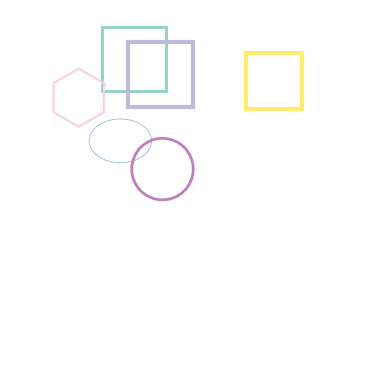[{"shape": "square", "thickness": 2, "radius": 0.41, "center": [0.348, 0.847]}, {"shape": "square", "thickness": 3, "radius": 0.43, "center": [0.417, 0.806]}, {"shape": "oval", "thickness": 0.5, "radius": 0.41, "center": [0.313, 0.634]}, {"shape": "hexagon", "thickness": 1.5, "radius": 0.38, "center": [0.204, 0.746]}, {"shape": "circle", "thickness": 2, "radius": 0.4, "center": [0.422, 0.561]}, {"shape": "square", "thickness": 3, "radius": 0.36, "center": [0.711, 0.79]}]